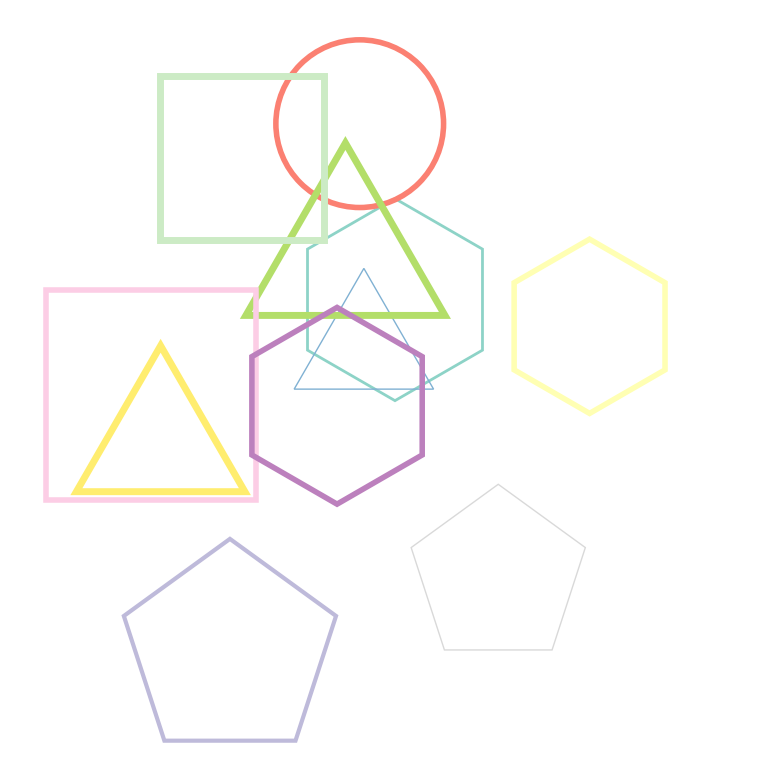[{"shape": "hexagon", "thickness": 1, "radius": 0.66, "center": [0.513, 0.611]}, {"shape": "hexagon", "thickness": 2, "radius": 0.57, "center": [0.766, 0.576]}, {"shape": "pentagon", "thickness": 1.5, "radius": 0.72, "center": [0.299, 0.155]}, {"shape": "circle", "thickness": 2, "radius": 0.54, "center": [0.467, 0.839]}, {"shape": "triangle", "thickness": 0.5, "radius": 0.52, "center": [0.473, 0.547]}, {"shape": "triangle", "thickness": 2.5, "radius": 0.75, "center": [0.449, 0.665]}, {"shape": "square", "thickness": 2, "radius": 0.68, "center": [0.196, 0.487]}, {"shape": "pentagon", "thickness": 0.5, "radius": 0.59, "center": [0.647, 0.252]}, {"shape": "hexagon", "thickness": 2, "radius": 0.64, "center": [0.438, 0.473]}, {"shape": "square", "thickness": 2.5, "radius": 0.53, "center": [0.315, 0.795]}, {"shape": "triangle", "thickness": 2.5, "radius": 0.63, "center": [0.209, 0.425]}]